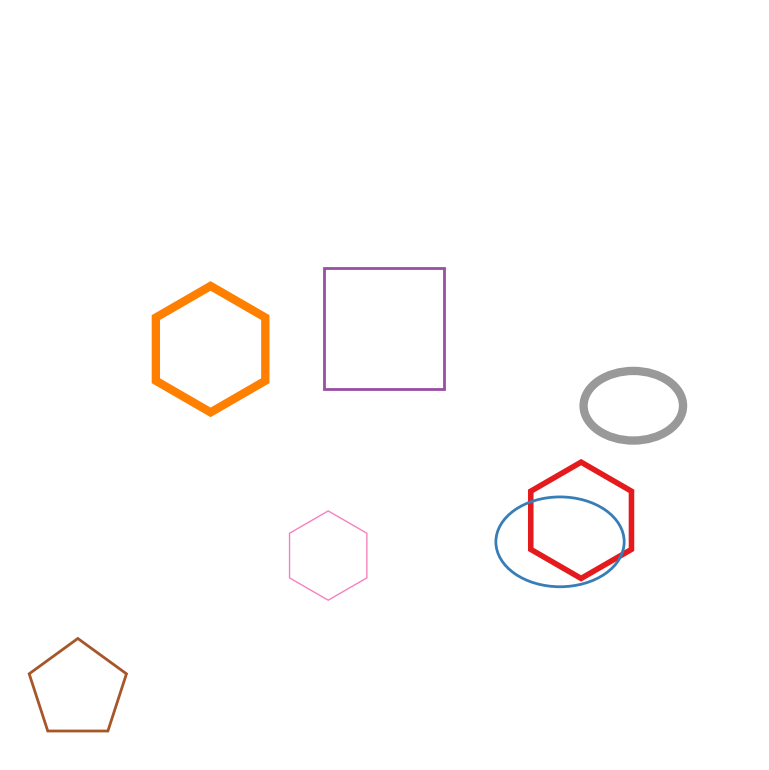[{"shape": "hexagon", "thickness": 2, "radius": 0.38, "center": [0.755, 0.324]}, {"shape": "oval", "thickness": 1, "radius": 0.42, "center": [0.727, 0.296]}, {"shape": "square", "thickness": 1, "radius": 0.39, "center": [0.499, 0.573]}, {"shape": "hexagon", "thickness": 3, "radius": 0.41, "center": [0.274, 0.547]}, {"shape": "pentagon", "thickness": 1, "radius": 0.33, "center": [0.101, 0.104]}, {"shape": "hexagon", "thickness": 0.5, "radius": 0.29, "center": [0.426, 0.278]}, {"shape": "oval", "thickness": 3, "radius": 0.32, "center": [0.822, 0.473]}]